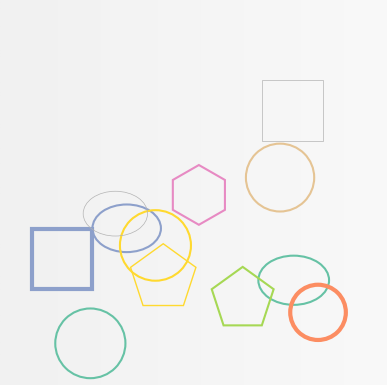[{"shape": "oval", "thickness": 1.5, "radius": 0.46, "center": [0.758, 0.272]}, {"shape": "circle", "thickness": 1.5, "radius": 0.45, "center": [0.233, 0.108]}, {"shape": "circle", "thickness": 3, "radius": 0.36, "center": [0.821, 0.189]}, {"shape": "oval", "thickness": 1.5, "radius": 0.44, "center": [0.327, 0.407]}, {"shape": "square", "thickness": 3, "radius": 0.39, "center": [0.159, 0.327]}, {"shape": "hexagon", "thickness": 1.5, "radius": 0.39, "center": [0.513, 0.494]}, {"shape": "pentagon", "thickness": 1.5, "radius": 0.42, "center": [0.626, 0.223]}, {"shape": "pentagon", "thickness": 1, "radius": 0.44, "center": [0.421, 0.278]}, {"shape": "circle", "thickness": 1.5, "radius": 0.46, "center": [0.401, 0.362]}, {"shape": "circle", "thickness": 1.5, "radius": 0.44, "center": [0.723, 0.539]}, {"shape": "oval", "thickness": 0.5, "radius": 0.42, "center": [0.298, 0.445]}, {"shape": "square", "thickness": 0.5, "radius": 0.39, "center": [0.756, 0.713]}]